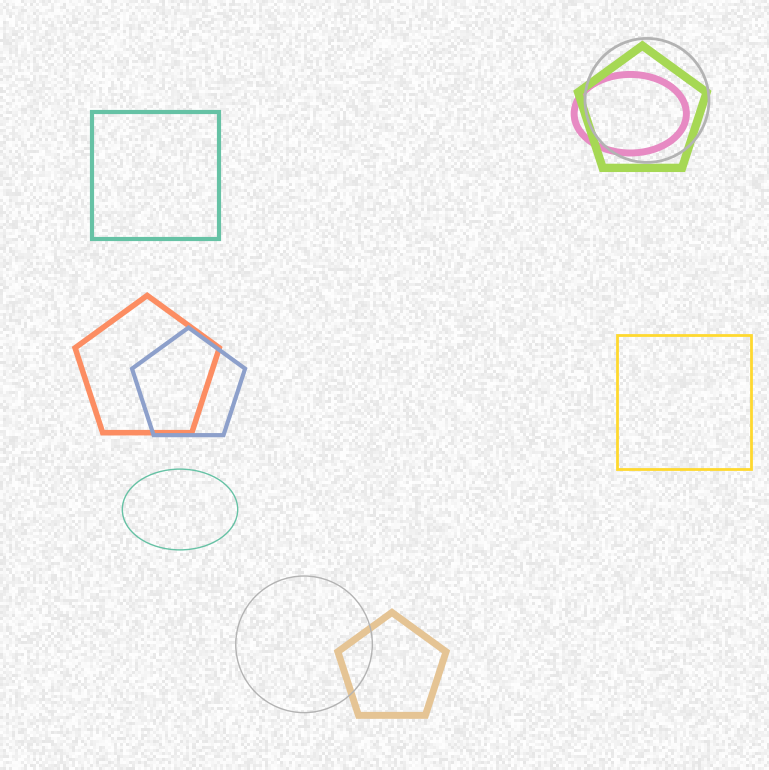[{"shape": "square", "thickness": 1.5, "radius": 0.41, "center": [0.202, 0.772]}, {"shape": "oval", "thickness": 0.5, "radius": 0.37, "center": [0.234, 0.338]}, {"shape": "pentagon", "thickness": 2, "radius": 0.49, "center": [0.191, 0.518]}, {"shape": "pentagon", "thickness": 1.5, "radius": 0.39, "center": [0.245, 0.497]}, {"shape": "oval", "thickness": 2.5, "radius": 0.36, "center": [0.819, 0.852]}, {"shape": "pentagon", "thickness": 3, "radius": 0.44, "center": [0.834, 0.853]}, {"shape": "square", "thickness": 1, "radius": 0.44, "center": [0.888, 0.477]}, {"shape": "pentagon", "thickness": 2.5, "radius": 0.37, "center": [0.509, 0.131]}, {"shape": "circle", "thickness": 0.5, "radius": 0.44, "center": [0.395, 0.163]}, {"shape": "circle", "thickness": 1, "radius": 0.4, "center": [0.84, 0.87]}]